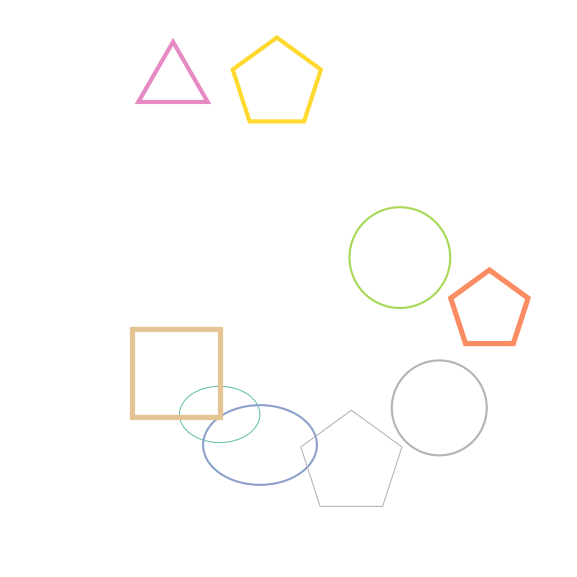[{"shape": "oval", "thickness": 0.5, "radius": 0.35, "center": [0.38, 0.282]}, {"shape": "pentagon", "thickness": 2.5, "radius": 0.35, "center": [0.847, 0.461]}, {"shape": "oval", "thickness": 1, "radius": 0.49, "center": [0.45, 0.229]}, {"shape": "triangle", "thickness": 2, "radius": 0.35, "center": [0.3, 0.857]}, {"shape": "circle", "thickness": 1, "radius": 0.44, "center": [0.692, 0.553]}, {"shape": "pentagon", "thickness": 2, "radius": 0.4, "center": [0.479, 0.854]}, {"shape": "square", "thickness": 2.5, "radius": 0.38, "center": [0.304, 0.353]}, {"shape": "circle", "thickness": 1, "radius": 0.41, "center": [0.761, 0.293]}, {"shape": "pentagon", "thickness": 0.5, "radius": 0.46, "center": [0.608, 0.197]}]